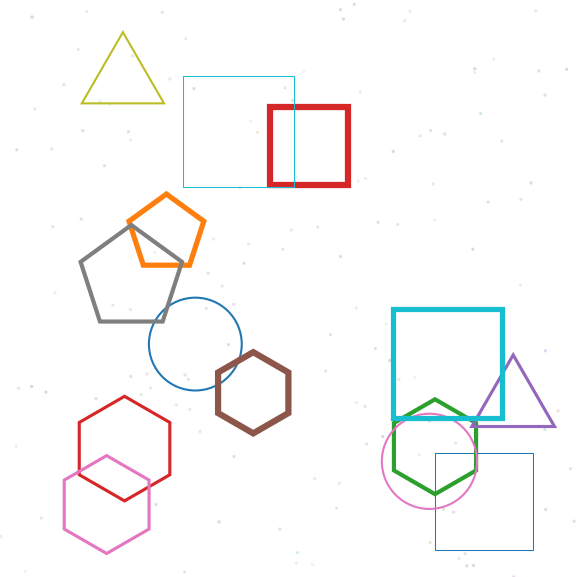[{"shape": "square", "thickness": 0.5, "radius": 0.42, "center": [0.838, 0.13]}, {"shape": "circle", "thickness": 1, "radius": 0.4, "center": [0.338, 0.403]}, {"shape": "pentagon", "thickness": 2.5, "radius": 0.34, "center": [0.288, 0.595]}, {"shape": "hexagon", "thickness": 2, "radius": 0.41, "center": [0.753, 0.226]}, {"shape": "hexagon", "thickness": 1.5, "radius": 0.45, "center": [0.216, 0.222]}, {"shape": "square", "thickness": 3, "radius": 0.34, "center": [0.535, 0.746]}, {"shape": "triangle", "thickness": 1.5, "radius": 0.41, "center": [0.889, 0.302]}, {"shape": "hexagon", "thickness": 3, "radius": 0.35, "center": [0.439, 0.319]}, {"shape": "hexagon", "thickness": 1.5, "radius": 0.42, "center": [0.185, 0.125]}, {"shape": "circle", "thickness": 1, "radius": 0.41, "center": [0.744, 0.2]}, {"shape": "pentagon", "thickness": 2, "radius": 0.46, "center": [0.227, 0.517]}, {"shape": "triangle", "thickness": 1, "radius": 0.41, "center": [0.213, 0.861]}, {"shape": "square", "thickness": 2.5, "radius": 0.47, "center": [0.775, 0.37]}, {"shape": "square", "thickness": 0.5, "radius": 0.48, "center": [0.413, 0.772]}]